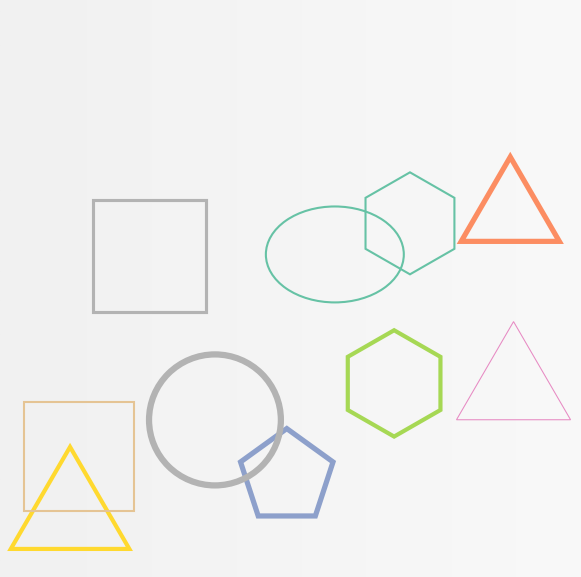[{"shape": "oval", "thickness": 1, "radius": 0.59, "center": [0.576, 0.559]}, {"shape": "hexagon", "thickness": 1, "radius": 0.44, "center": [0.705, 0.612]}, {"shape": "triangle", "thickness": 2.5, "radius": 0.49, "center": [0.878, 0.63]}, {"shape": "pentagon", "thickness": 2.5, "radius": 0.42, "center": [0.493, 0.173]}, {"shape": "triangle", "thickness": 0.5, "radius": 0.57, "center": [0.883, 0.329]}, {"shape": "hexagon", "thickness": 2, "radius": 0.46, "center": [0.678, 0.335]}, {"shape": "triangle", "thickness": 2, "radius": 0.59, "center": [0.121, 0.107]}, {"shape": "square", "thickness": 1, "radius": 0.47, "center": [0.136, 0.209]}, {"shape": "square", "thickness": 1.5, "radius": 0.49, "center": [0.258, 0.557]}, {"shape": "circle", "thickness": 3, "radius": 0.57, "center": [0.37, 0.272]}]